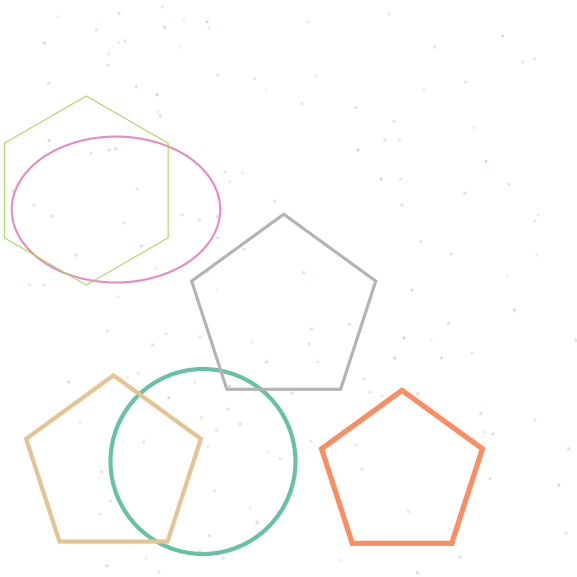[{"shape": "circle", "thickness": 2, "radius": 0.8, "center": [0.351, 0.2]}, {"shape": "pentagon", "thickness": 2.5, "radius": 0.73, "center": [0.696, 0.177]}, {"shape": "oval", "thickness": 1, "radius": 0.9, "center": [0.201, 0.636]}, {"shape": "hexagon", "thickness": 0.5, "radius": 0.82, "center": [0.149, 0.669]}, {"shape": "pentagon", "thickness": 2, "radius": 0.8, "center": [0.197, 0.19]}, {"shape": "pentagon", "thickness": 1.5, "radius": 0.84, "center": [0.491, 0.461]}]